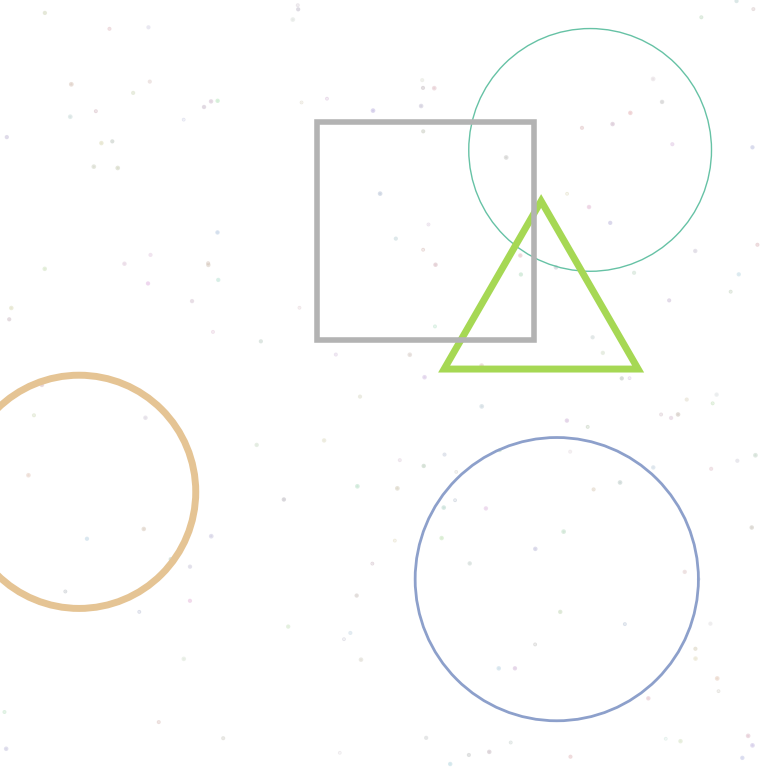[{"shape": "circle", "thickness": 0.5, "radius": 0.79, "center": [0.766, 0.805]}, {"shape": "circle", "thickness": 1, "radius": 0.92, "center": [0.723, 0.248]}, {"shape": "triangle", "thickness": 2.5, "radius": 0.73, "center": [0.703, 0.593]}, {"shape": "circle", "thickness": 2.5, "radius": 0.76, "center": [0.103, 0.361]}, {"shape": "square", "thickness": 2, "radius": 0.7, "center": [0.553, 0.7]}]